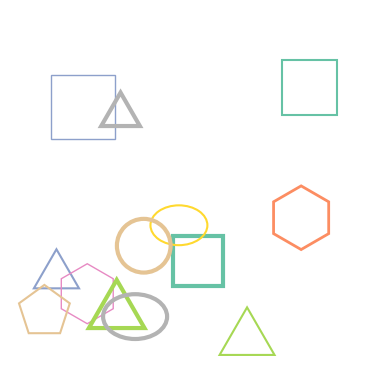[{"shape": "square", "thickness": 1.5, "radius": 0.36, "center": [0.803, 0.774]}, {"shape": "square", "thickness": 3, "radius": 0.32, "center": [0.514, 0.322]}, {"shape": "hexagon", "thickness": 2, "radius": 0.41, "center": [0.782, 0.434]}, {"shape": "square", "thickness": 1, "radius": 0.42, "center": [0.216, 0.723]}, {"shape": "triangle", "thickness": 1.5, "radius": 0.34, "center": [0.147, 0.285]}, {"shape": "hexagon", "thickness": 1, "radius": 0.39, "center": [0.227, 0.237]}, {"shape": "triangle", "thickness": 3, "radius": 0.42, "center": [0.303, 0.19]}, {"shape": "triangle", "thickness": 1.5, "radius": 0.41, "center": [0.642, 0.119]}, {"shape": "oval", "thickness": 1.5, "radius": 0.37, "center": [0.465, 0.415]}, {"shape": "pentagon", "thickness": 1.5, "radius": 0.35, "center": [0.115, 0.191]}, {"shape": "circle", "thickness": 3, "radius": 0.35, "center": [0.373, 0.362]}, {"shape": "triangle", "thickness": 3, "radius": 0.29, "center": [0.313, 0.702]}, {"shape": "oval", "thickness": 3, "radius": 0.42, "center": [0.351, 0.178]}]